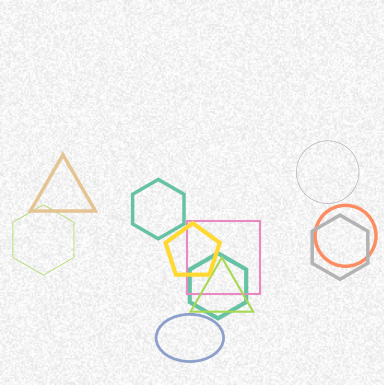[{"shape": "hexagon", "thickness": 2.5, "radius": 0.39, "center": [0.411, 0.457]}, {"shape": "hexagon", "thickness": 3, "radius": 0.42, "center": [0.566, 0.258]}, {"shape": "circle", "thickness": 2.5, "radius": 0.4, "center": [0.897, 0.388]}, {"shape": "oval", "thickness": 2, "radius": 0.44, "center": [0.493, 0.122]}, {"shape": "square", "thickness": 1.5, "radius": 0.47, "center": [0.581, 0.331]}, {"shape": "triangle", "thickness": 1.5, "radius": 0.47, "center": [0.576, 0.237]}, {"shape": "hexagon", "thickness": 0.5, "radius": 0.46, "center": [0.113, 0.377]}, {"shape": "pentagon", "thickness": 3, "radius": 0.37, "center": [0.5, 0.346]}, {"shape": "triangle", "thickness": 2.5, "radius": 0.49, "center": [0.163, 0.501]}, {"shape": "hexagon", "thickness": 2.5, "radius": 0.42, "center": [0.883, 0.358]}, {"shape": "circle", "thickness": 0.5, "radius": 0.41, "center": [0.851, 0.553]}]